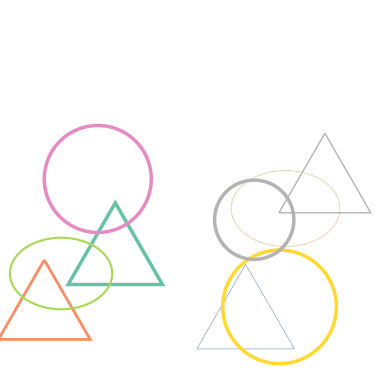[{"shape": "triangle", "thickness": 2.5, "radius": 0.71, "center": [0.299, 0.332]}, {"shape": "triangle", "thickness": 2, "radius": 0.69, "center": [0.115, 0.187]}, {"shape": "triangle", "thickness": 0.5, "radius": 0.73, "center": [0.638, 0.167]}, {"shape": "circle", "thickness": 2.5, "radius": 0.69, "center": [0.254, 0.535]}, {"shape": "oval", "thickness": 1.5, "radius": 0.66, "center": [0.159, 0.29]}, {"shape": "circle", "thickness": 2.5, "radius": 0.74, "center": [0.726, 0.203]}, {"shape": "oval", "thickness": 0.5, "radius": 0.71, "center": [0.742, 0.458]}, {"shape": "triangle", "thickness": 1, "radius": 0.69, "center": [0.844, 0.516]}, {"shape": "circle", "thickness": 2.5, "radius": 0.51, "center": [0.66, 0.429]}]